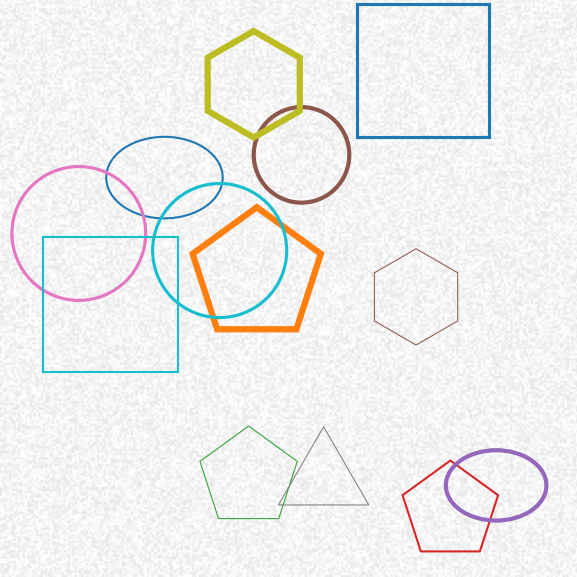[{"shape": "oval", "thickness": 1, "radius": 0.5, "center": [0.285, 0.692]}, {"shape": "square", "thickness": 1.5, "radius": 0.57, "center": [0.732, 0.877]}, {"shape": "pentagon", "thickness": 3, "radius": 0.58, "center": [0.445, 0.524]}, {"shape": "pentagon", "thickness": 0.5, "radius": 0.44, "center": [0.43, 0.173]}, {"shape": "pentagon", "thickness": 1, "radius": 0.43, "center": [0.78, 0.115]}, {"shape": "oval", "thickness": 2, "radius": 0.44, "center": [0.859, 0.159]}, {"shape": "hexagon", "thickness": 0.5, "radius": 0.42, "center": [0.72, 0.485]}, {"shape": "circle", "thickness": 2, "radius": 0.41, "center": [0.522, 0.731]}, {"shape": "circle", "thickness": 1.5, "radius": 0.58, "center": [0.136, 0.595]}, {"shape": "triangle", "thickness": 0.5, "radius": 0.45, "center": [0.56, 0.17]}, {"shape": "hexagon", "thickness": 3, "radius": 0.46, "center": [0.439, 0.853]}, {"shape": "circle", "thickness": 1.5, "radius": 0.58, "center": [0.38, 0.565]}, {"shape": "square", "thickness": 1, "radius": 0.58, "center": [0.192, 0.472]}]